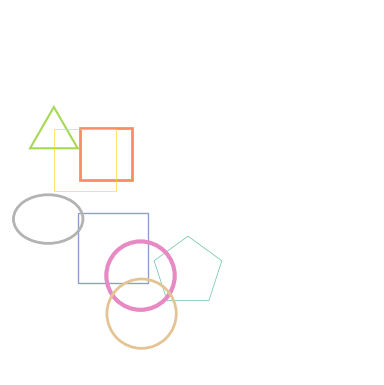[{"shape": "pentagon", "thickness": 0.5, "radius": 0.46, "center": [0.488, 0.294]}, {"shape": "square", "thickness": 2, "radius": 0.34, "center": [0.275, 0.6]}, {"shape": "square", "thickness": 1, "radius": 0.45, "center": [0.293, 0.356]}, {"shape": "circle", "thickness": 3, "radius": 0.44, "center": [0.365, 0.284]}, {"shape": "triangle", "thickness": 1.5, "radius": 0.36, "center": [0.14, 0.651]}, {"shape": "square", "thickness": 0.5, "radius": 0.4, "center": [0.222, 0.585]}, {"shape": "circle", "thickness": 2, "radius": 0.45, "center": [0.368, 0.185]}, {"shape": "oval", "thickness": 2, "radius": 0.45, "center": [0.125, 0.431]}]